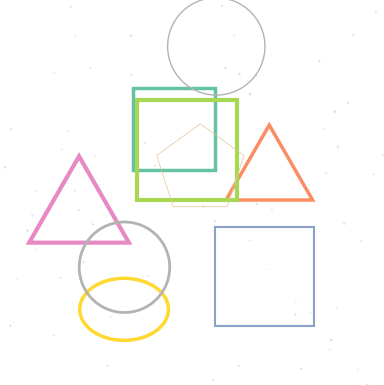[{"shape": "square", "thickness": 2.5, "radius": 0.53, "center": [0.452, 0.665]}, {"shape": "triangle", "thickness": 2.5, "radius": 0.65, "center": [0.699, 0.545]}, {"shape": "square", "thickness": 1.5, "radius": 0.64, "center": [0.688, 0.283]}, {"shape": "triangle", "thickness": 3, "radius": 0.75, "center": [0.205, 0.445]}, {"shape": "square", "thickness": 3, "radius": 0.65, "center": [0.486, 0.611]}, {"shape": "oval", "thickness": 2.5, "radius": 0.58, "center": [0.322, 0.197]}, {"shape": "pentagon", "thickness": 0.5, "radius": 0.6, "center": [0.52, 0.559]}, {"shape": "circle", "thickness": 2, "radius": 0.59, "center": [0.323, 0.306]}, {"shape": "circle", "thickness": 1, "radius": 0.63, "center": [0.562, 0.879]}]